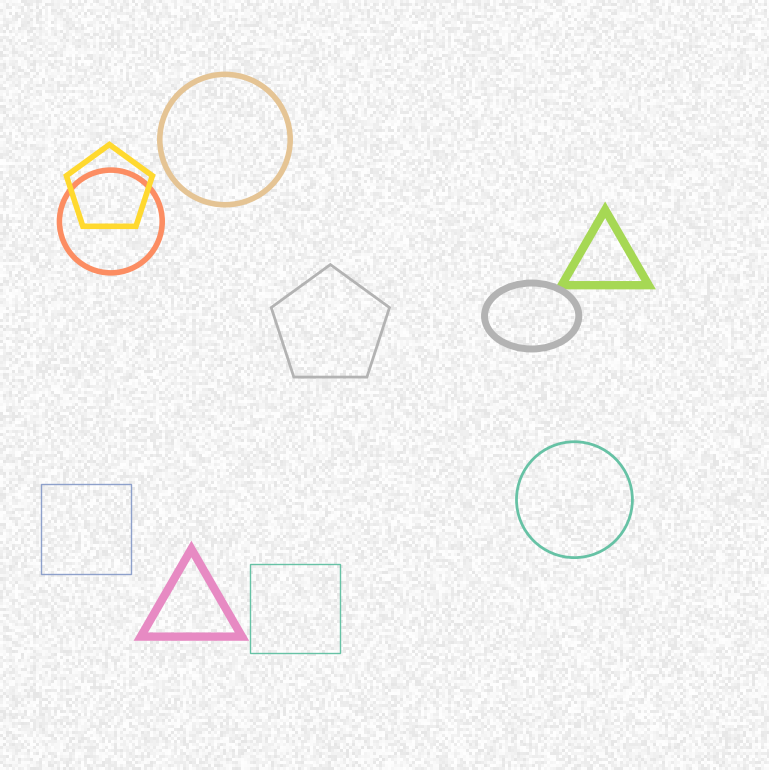[{"shape": "square", "thickness": 0.5, "radius": 0.29, "center": [0.384, 0.21]}, {"shape": "circle", "thickness": 1, "radius": 0.38, "center": [0.746, 0.351]}, {"shape": "circle", "thickness": 2, "radius": 0.33, "center": [0.144, 0.712]}, {"shape": "square", "thickness": 0.5, "radius": 0.29, "center": [0.111, 0.313]}, {"shape": "triangle", "thickness": 3, "radius": 0.38, "center": [0.249, 0.211]}, {"shape": "triangle", "thickness": 3, "radius": 0.33, "center": [0.786, 0.662]}, {"shape": "pentagon", "thickness": 2, "radius": 0.29, "center": [0.142, 0.754]}, {"shape": "circle", "thickness": 2, "radius": 0.42, "center": [0.292, 0.819]}, {"shape": "pentagon", "thickness": 1, "radius": 0.4, "center": [0.429, 0.576]}, {"shape": "oval", "thickness": 2.5, "radius": 0.31, "center": [0.69, 0.59]}]